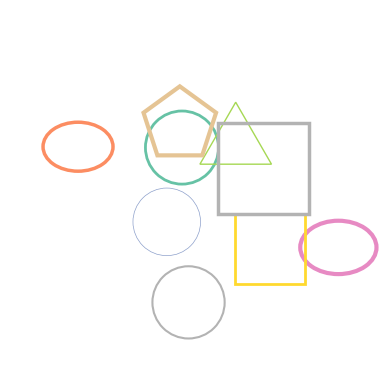[{"shape": "circle", "thickness": 2, "radius": 0.47, "center": [0.473, 0.617]}, {"shape": "oval", "thickness": 2.5, "radius": 0.45, "center": [0.203, 0.619]}, {"shape": "circle", "thickness": 0.5, "radius": 0.44, "center": [0.433, 0.424]}, {"shape": "oval", "thickness": 3, "radius": 0.5, "center": [0.879, 0.357]}, {"shape": "triangle", "thickness": 1, "radius": 0.54, "center": [0.612, 0.627]}, {"shape": "square", "thickness": 2, "radius": 0.45, "center": [0.702, 0.353]}, {"shape": "pentagon", "thickness": 3, "radius": 0.5, "center": [0.467, 0.677]}, {"shape": "square", "thickness": 2.5, "radius": 0.59, "center": [0.684, 0.562]}, {"shape": "circle", "thickness": 1.5, "radius": 0.47, "center": [0.49, 0.215]}]